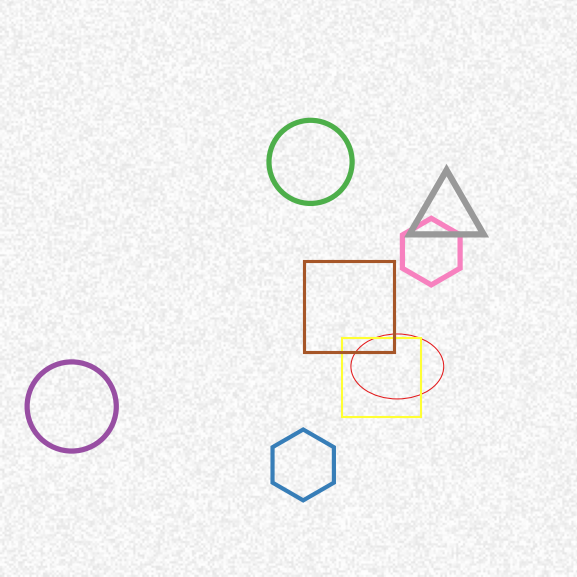[{"shape": "oval", "thickness": 0.5, "radius": 0.4, "center": [0.688, 0.365]}, {"shape": "hexagon", "thickness": 2, "radius": 0.31, "center": [0.525, 0.194]}, {"shape": "circle", "thickness": 2.5, "radius": 0.36, "center": [0.538, 0.719]}, {"shape": "circle", "thickness": 2.5, "radius": 0.39, "center": [0.124, 0.295]}, {"shape": "square", "thickness": 1, "radius": 0.34, "center": [0.66, 0.346]}, {"shape": "square", "thickness": 1.5, "radius": 0.39, "center": [0.605, 0.469]}, {"shape": "hexagon", "thickness": 2.5, "radius": 0.29, "center": [0.747, 0.563]}, {"shape": "triangle", "thickness": 3, "radius": 0.37, "center": [0.773, 0.63]}]